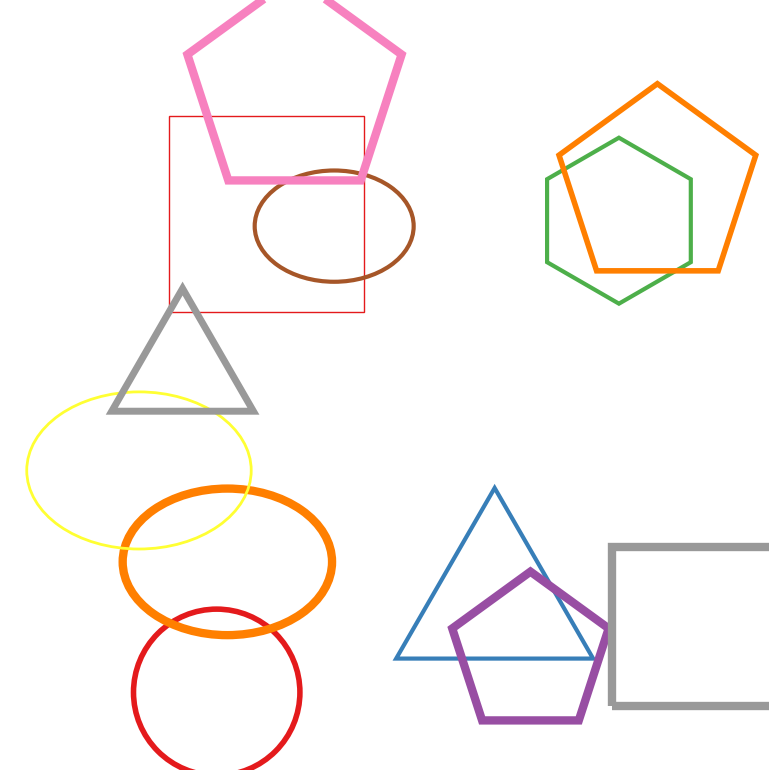[{"shape": "circle", "thickness": 2, "radius": 0.54, "center": [0.281, 0.101]}, {"shape": "square", "thickness": 0.5, "radius": 0.64, "center": [0.346, 0.722]}, {"shape": "triangle", "thickness": 1.5, "radius": 0.74, "center": [0.642, 0.219]}, {"shape": "hexagon", "thickness": 1.5, "radius": 0.54, "center": [0.804, 0.713]}, {"shape": "pentagon", "thickness": 3, "radius": 0.53, "center": [0.689, 0.151]}, {"shape": "oval", "thickness": 3, "radius": 0.68, "center": [0.295, 0.27]}, {"shape": "pentagon", "thickness": 2, "radius": 0.67, "center": [0.854, 0.757]}, {"shape": "oval", "thickness": 1, "radius": 0.73, "center": [0.18, 0.389]}, {"shape": "oval", "thickness": 1.5, "radius": 0.52, "center": [0.434, 0.706]}, {"shape": "pentagon", "thickness": 3, "radius": 0.73, "center": [0.382, 0.884]}, {"shape": "square", "thickness": 3, "radius": 0.52, "center": [0.898, 0.187]}, {"shape": "triangle", "thickness": 2.5, "radius": 0.53, "center": [0.237, 0.519]}]